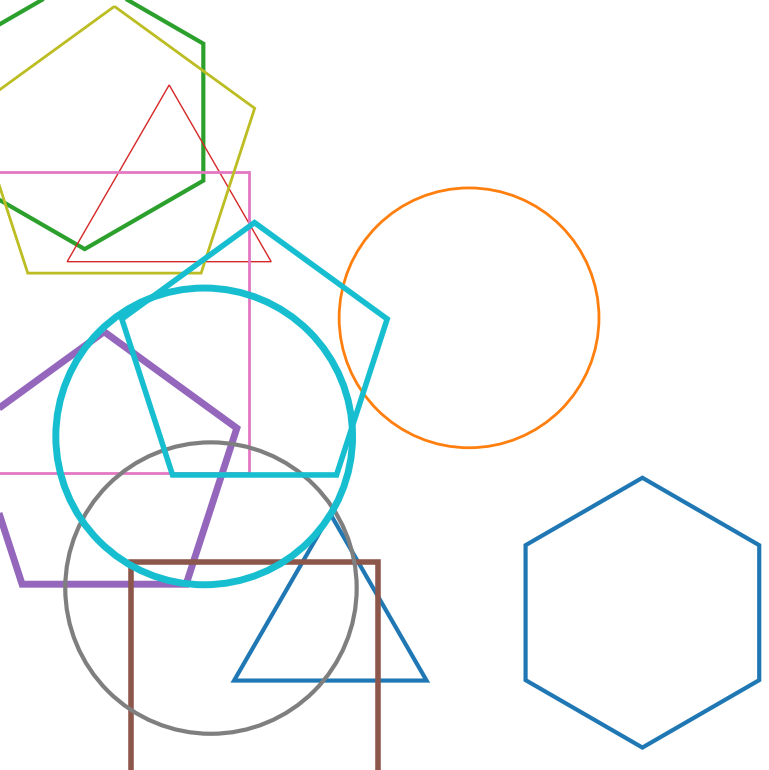[{"shape": "hexagon", "thickness": 1.5, "radius": 0.88, "center": [0.834, 0.204]}, {"shape": "triangle", "thickness": 1.5, "radius": 0.72, "center": [0.429, 0.188]}, {"shape": "circle", "thickness": 1, "radius": 0.84, "center": [0.609, 0.587]}, {"shape": "hexagon", "thickness": 1.5, "radius": 0.89, "center": [0.11, 0.854]}, {"shape": "triangle", "thickness": 0.5, "radius": 0.76, "center": [0.22, 0.737]}, {"shape": "pentagon", "thickness": 2.5, "radius": 0.91, "center": [0.135, 0.388]}, {"shape": "square", "thickness": 2, "radius": 0.8, "center": [0.33, 0.109]}, {"shape": "square", "thickness": 1, "radius": 0.98, "center": [0.128, 0.581]}, {"shape": "circle", "thickness": 1.5, "radius": 0.95, "center": [0.274, 0.236]}, {"shape": "pentagon", "thickness": 1, "radius": 0.96, "center": [0.149, 0.8]}, {"shape": "pentagon", "thickness": 2, "radius": 0.91, "center": [0.331, 0.53]}, {"shape": "circle", "thickness": 2.5, "radius": 0.96, "center": [0.265, 0.433]}]